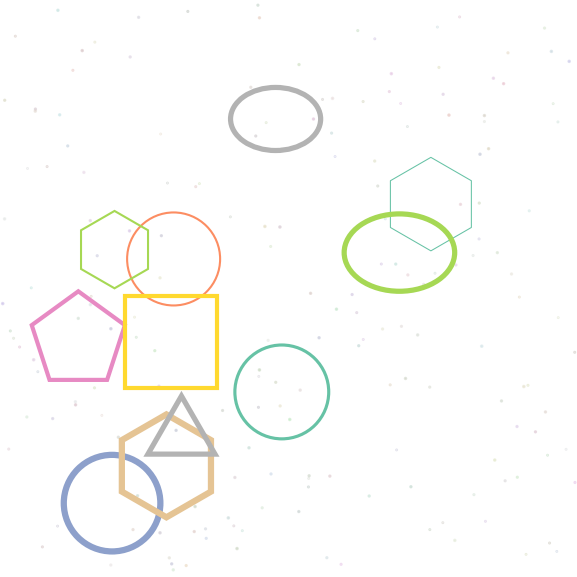[{"shape": "hexagon", "thickness": 0.5, "radius": 0.4, "center": [0.746, 0.646]}, {"shape": "circle", "thickness": 1.5, "radius": 0.41, "center": [0.488, 0.32]}, {"shape": "circle", "thickness": 1, "radius": 0.4, "center": [0.301, 0.551]}, {"shape": "circle", "thickness": 3, "radius": 0.42, "center": [0.194, 0.128]}, {"shape": "pentagon", "thickness": 2, "radius": 0.42, "center": [0.136, 0.41]}, {"shape": "hexagon", "thickness": 1, "radius": 0.33, "center": [0.198, 0.567]}, {"shape": "oval", "thickness": 2.5, "radius": 0.48, "center": [0.692, 0.562]}, {"shape": "square", "thickness": 2, "radius": 0.4, "center": [0.296, 0.407]}, {"shape": "hexagon", "thickness": 3, "radius": 0.45, "center": [0.288, 0.192]}, {"shape": "oval", "thickness": 2.5, "radius": 0.39, "center": [0.477, 0.793]}, {"shape": "triangle", "thickness": 2.5, "radius": 0.34, "center": [0.314, 0.246]}]